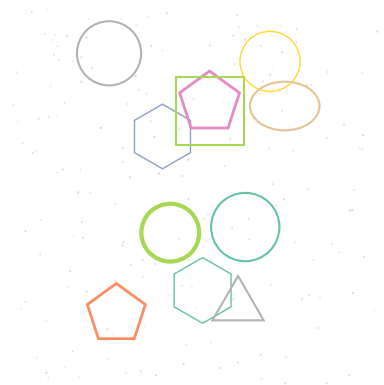[{"shape": "circle", "thickness": 1.5, "radius": 0.44, "center": [0.637, 0.41]}, {"shape": "hexagon", "thickness": 1, "radius": 0.43, "center": [0.526, 0.246]}, {"shape": "pentagon", "thickness": 2, "radius": 0.4, "center": [0.302, 0.184]}, {"shape": "hexagon", "thickness": 1, "radius": 0.42, "center": [0.422, 0.646]}, {"shape": "pentagon", "thickness": 2, "radius": 0.41, "center": [0.544, 0.734]}, {"shape": "circle", "thickness": 3, "radius": 0.38, "center": [0.442, 0.396]}, {"shape": "square", "thickness": 1.5, "radius": 0.44, "center": [0.545, 0.712]}, {"shape": "circle", "thickness": 1, "radius": 0.39, "center": [0.701, 0.841]}, {"shape": "oval", "thickness": 1.5, "radius": 0.45, "center": [0.74, 0.725]}, {"shape": "triangle", "thickness": 1.5, "radius": 0.38, "center": [0.618, 0.206]}, {"shape": "circle", "thickness": 1.5, "radius": 0.42, "center": [0.283, 0.862]}]